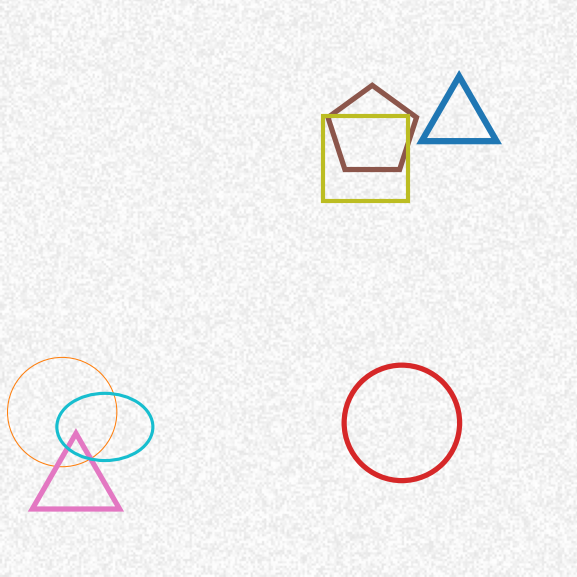[{"shape": "triangle", "thickness": 3, "radius": 0.37, "center": [0.795, 0.792]}, {"shape": "circle", "thickness": 0.5, "radius": 0.47, "center": [0.108, 0.286]}, {"shape": "circle", "thickness": 2.5, "radius": 0.5, "center": [0.696, 0.267]}, {"shape": "pentagon", "thickness": 2.5, "radius": 0.4, "center": [0.645, 0.771]}, {"shape": "triangle", "thickness": 2.5, "radius": 0.44, "center": [0.132, 0.161]}, {"shape": "square", "thickness": 2, "radius": 0.37, "center": [0.632, 0.725]}, {"shape": "oval", "thickness": 1.5, "radius": 0.42, "center": [0.182, 0.26]}]